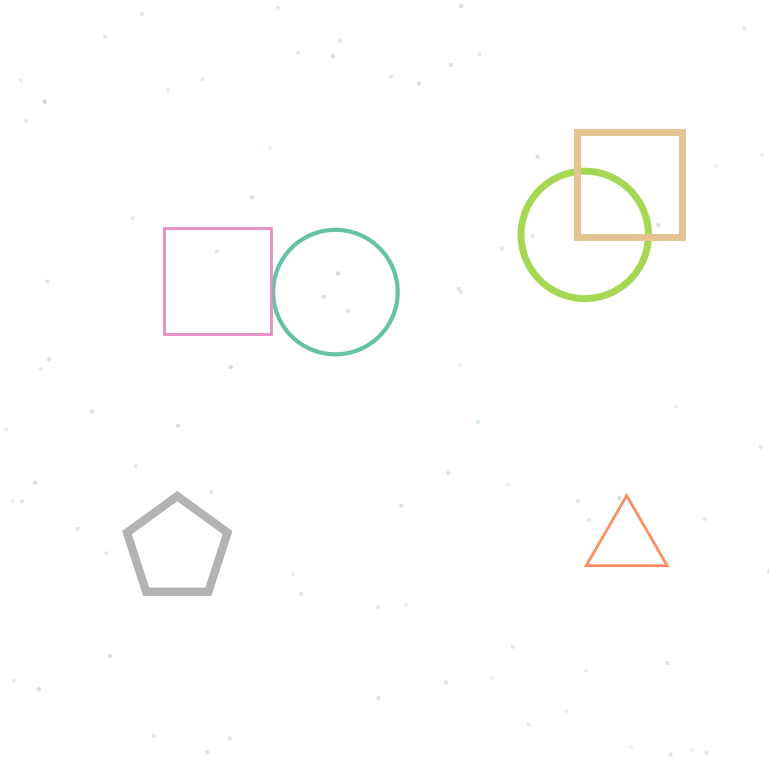[{"shape": "circle", "thickness": 1.5, "radius": 0.4, "center": [0.436, 0.621]}, {"shape": "triangle", "thickness": 1, "radius": 0.3, "center": [0.814, 0.296]}, {"shape": "square", "thickness": 1, "radius": 0.35, "center": [0.282, 0.635]}, {"shape": "circle", "thickness": 2.5, "radius": 0.41, "center": [0.759, 0.695]}, {"shape": "square", "thickness": 2.5, "radius": 0.34, "center": [0.817, 0.76]}, {"shape": "pentagon", "thickness": 3, "radius": 0.34, "center": [0.23, 0.287]}]